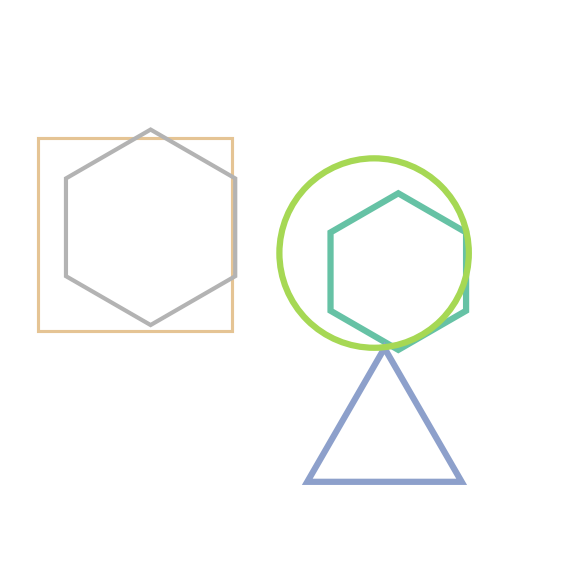[{"shape": "hexagon", "thickness": 3, "radius": 0.68, "center": [0.69, 0.529]}, {"shape": "triangle", "thickness": 3, "radius": 0.77, "center": [0.666, 0.242]}, {"shape": "circle", "thickness": 3, "radius": 0.82, "center": [0.648, 0.561]}, {"shape": "square", "thickness": 1.5, "radius": 0.84, "center": [0.234, 0.593]}, {"shape": "hexagon", "thickness": 2, "radius": 0.85, "center": [0.261, 0.606]}]